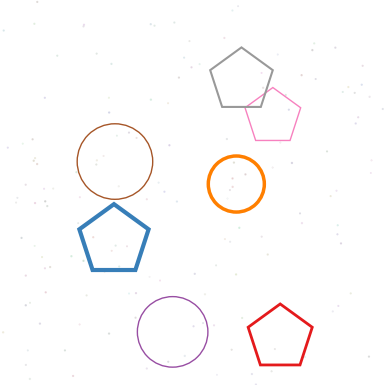[{"shape": "pentagon", "thickness": 2, "radius": 0.44, "center": [0.728, 0.123]}, {"shape": "pentagon", "thickness": 3, "radius": 0.47, "center": [0.296, 0.375]}, {"shape": "circle", "thickness": 1, "radius": 0.46, "center": [0.448, 0.138]}, {"shape": "circle", "thickness": 2.5, "radius": 0.36, "center": [0.614, 0.522]}, {"shape": "circle", "thickness": 1, "radius": 0.49, "center": [0.299, 0.58]}, {"shape": "pentagon", "thickness": 1, "radius": 0.38, "center": [0.709, 0.697]}, {"shape": "pentagon", "thickness": 1.5, "radius": 0.43, "center": [0.627, 0.791]}]